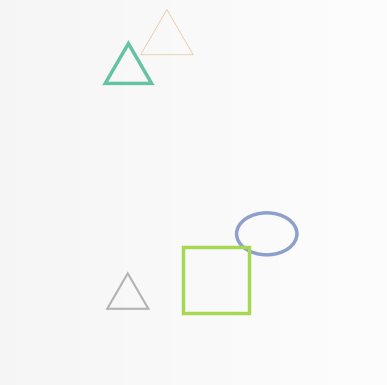[{"shape": "triangle", "thickness": 2.5, "radius": 0.35, "center": [0.331, 0.818]}, {"shape": "oval", "thickness": 2.5, "radius": 0.39, "center": [0.688, 0.393]}, {"shape": "square", "thickness": 2.5, "radius": 0.43, "center": [0.558, 0.273]}, {"shape": "triangle", "thickness": 0.5, "radius": 0.39, "center": [0.431, 0.897]}, {"shape": "triangle", "thickness": 1.5, "radius": 0.31, "center": [0.33, 0.229]}]